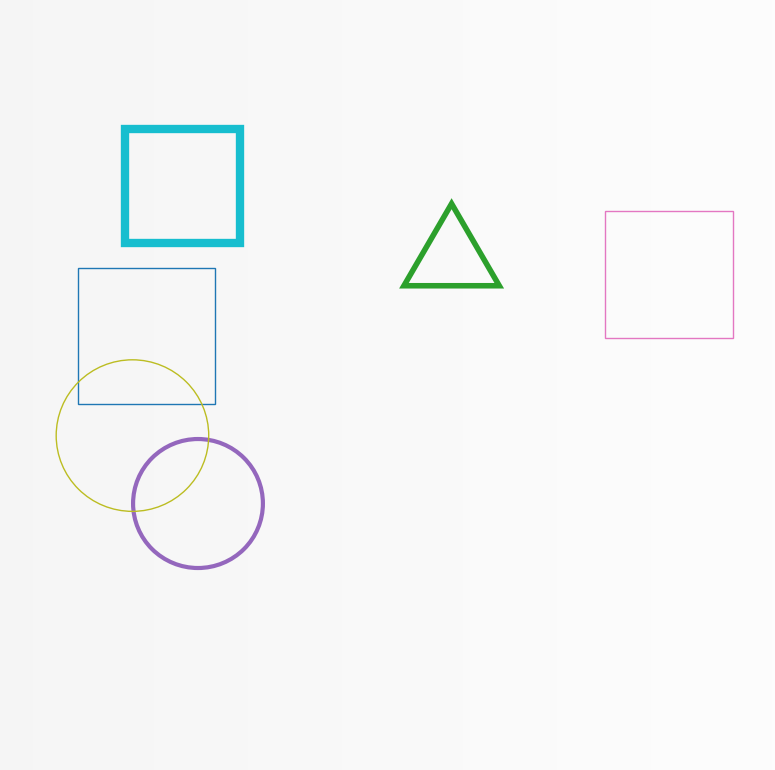[{"shape": "square", "thickness": 0.5, "radius": 0.44, "center": [0.189, 0.564]}, {"shape": "triangle", "thickness": 2, "radius": 0.36, "center": [0.583, 0.664]}, {"shape": "circle", "thickness": 1.5, "radius": 0.42, "center": [0.255, 0.346]}, {"shape": "square", "thickness": 0.5, "radius": 0.41, "center": [0.864, 0.644]}, {"shape": "circle", "thickness": 0.5, "radius": 0.49, "center": [0.171, 0.434]}, {"shape": "square", "thickness": 3, "radius": 0.37, "center": [0.236, 0.758]}]